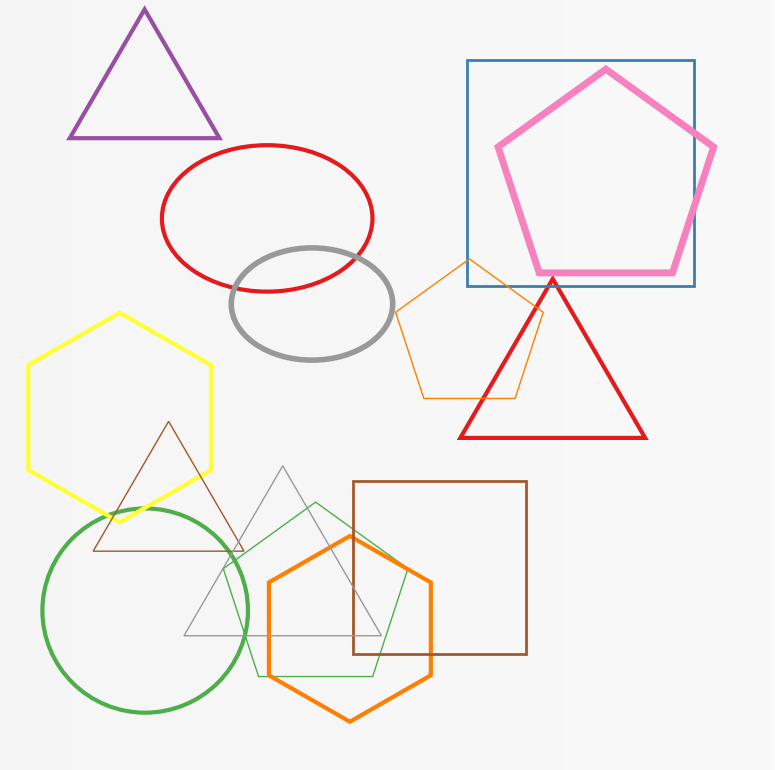[{"shape": "oval", "thickness": 1.5, "radius": 0.68, "center": [0.345, 0.716]}, {"shape": "triangle", "thickness": 1.5, "radius": 0.69, "center": [0.713, 0.5]}, {"shape": "square", "thickness": 1, "radius": 0.73, "center": [0.749, 0.776]}, {"shape": "pentagon", "thickness": 0.5, "radius": 0.63, "center": [0.407, 0.223]}, {"shape": "circle", "thickness": 1.5, "radius": 0.66, "center": [0.187, 0.207]}, {"shape": "triangle", "thickness": 1.5, "radius": 0.56, "center": [0.187, 0.876]}, {"shape": "pentagon", "thickness": 0.5, "radius": 0.5, "center": [0.606, 0.564]}, {"shape": "hexagon", "thickness": 1.5, "radius": 0.6, "center": [0.451, 0.183]}, {"shape": "hexagon", "thickness": 1.5, "radius": 0.68, "center": [0.154, 0.458]}, {"shape": "square", "thickness": 1, "radius": 0.56, "center": [0.567, 0.263]}, {"shape": "triangle", "thickness": 0.5, "radius": 0.56, "center": [0.218, 0.34]}, {"shape": "pentagon", "thickness": 2.5, "radius": 0.73, "center": [0.782, 0.764]}, {"shape": "triangle", "thickness": 0.5, "radius": 0.74, "center": [0.365, 0.248]}, {"shape": "oval", "thickness": 2, "radius": 0.52, "center": [0.403, 0.605]}]